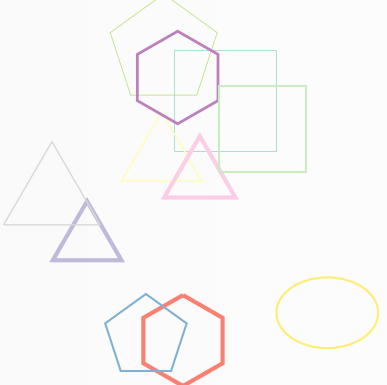[{"shape": "square", "thickness": 0.5, "radius": 0.66, "center": [0.58, 0.739]}, {"shape": "triangle", "thickness": 1, "radius": 0.6, "center": [0.417, 0.589]}, {"shape": "triangle", "thickness": 3, "radius": 0.51, "center": [0.225, 0.375]}, {"shape": "hexagon", "thickness": 3, "radius": 0.59, "center": [0.472, 0.115]}, {"shape": "pentagon", "thickness": 1.5, "radius": 0.55, "center": [0.377, 0.126]}, {"shape": "pentagon", "thickness": 0.5, "radius": 0.73, "center": [0.423, 0.87]}, {"shape": "triangle", "thickness": 3, "radius": 0.53, "center": [0.516, 0.54]}, {"shape": "triangle", "thickness": 1, "radius": 0.72, "center": [0.134, 0.488]}, {"shape": "hexagon", "thickness": 2, "radius": 0.6, "center": [0.458, 0.799]}, {"shape": "square", "thickness": 1.5, "radius": 0.56, "center": [0.677, 0.666]}, {"shape": "oval", "thickness": 1.5, "radius": 0.66, "center": [0.845, 0.188]}]